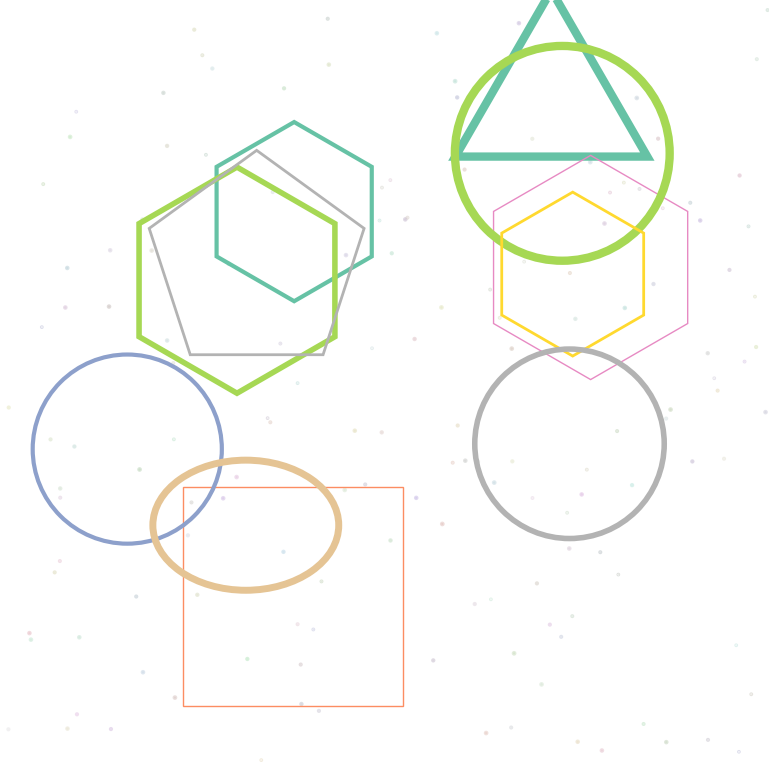[{"shape": "triangle", "thickness": 3, "radius": 0.72, "center": [0.716, 0.869]}, {"shape": "hexagon", "thickness": 1.5, "radius": 0.58, "center": [0.382, 0.725]}, {"shape": "square", "thickness": 0.5, "radius": 0.71, "center": [0.38, 0.225]}, {"shape": "circle", "thickness": 1.5, "radius": 0.61, "center": [0.165, 0.417]}, {"shape": "hexagon", "thickness": 0.5, "radius": 0.73, "center": [0.767, 0.653]}, {"shape": "hexagon", "thickness": 2, "radius": 0.73, "center": [0.308, 0.636]}, {"shape": "circle", "thickness": 3, "radius": 0.7, "center": [0.73, 0.801]}, {"shape": "hexagon", "thickness": 1, "radius": 0.53, "center": [0.744, 0.644]}, {"shape": "oval", "thickness": 2.5, "radius": 0.6, "center": [0.319, 0.318]}, {"shape": "circle", "thickness": 2, "radius": 0.62, "center": [0.74, 0.424]}, {"shape": "pentagon", "thickness": 1, "radius": 0.73, "center": [0.333, 0.658]}]